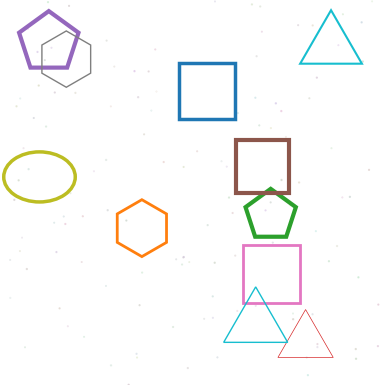[{"shape": "square", "thickness": 2.5, "radius": 0.37, "center": [0.537, 0.763]}, {"shape": "hexagon", "thickness": 2, "radius": 0.37, "center": [0.369, 0.407]}, {"shape": "pentagon", "thickness": 3, "radius": 0.34, "center": [0.703, 0.441]}, {"shape": "triangle", "thickness": 0.5, "radius": 0.41, "center": [0.794, 0.113]}, {"shape": "pentagon", "thickness": 3, "radius": 0.41, "center": [0.127, 0.89]}, {"shape": "square", "thickness": 3, "radius": 0.34, "center": [0.682, 0.568]}, {"shape": "square", "thickness": 2, "radius": 0.37, "center": [0.704, 0.288]}, {"shape": "hexagon", "thickness": 1, "radius": 0.37, "center": [0.172, 0.846]}, {"shape": "oval", "thickness": 2.5, "radius": 0.46, "center": [0.103, 0.54]}, {"shape": "triangle", "thickness": 1, "radius": 0.48, "center": [0.664, 0.159]}, {"shape": "triangle", "thickness": 1.5, "radius": 0.46, "center": [0.86, 0.881]}]